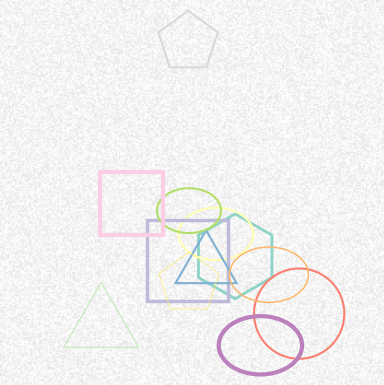[{"shape": "hexagon", "thickness": 2, "radius": 0.55, "center": [0.611, 0.334]}, {"shape": "oval", "thickness": 1.5, "radius": 0.49, "center": [0.561, 0.392]}, {"shape": "square", "thickness": 2.5, "radius": 0.53, "center": [0.487, 0.323]}, {"shape": "circle", "thickness": 1.5, "radius": 0.59, "center": [0.777, 0.185]}, {"shape": "triangle", "thickness": 1.5, "radius": 0.46, "center": [0.535, 0.31]}, {"shape": "oval", "thickness": 1, "radius": 0.51, "center": [0.698, 0.286]}, {"shape": "oval", "thickness": 1.5, "radius": 0.42, "center": [0.491, 0.453]}, {"shape": "square", "thickness": 3, "radius": 0.41, "center": [0.342, 0.471]}, {"shape": "pentagon", "thickness": 1.5, "radius": 0.41, "center": [0.489, 0.891]}, {"shape": "oval", "thickness": 3, "radius": 0.54, "center": [0.676, 0.103]}, {"shape": "triangle", "thickness": 1, "radius": 0.56, "center": [0.263, 0.154]}, {"shape": "pentagon", "thickness": 0.5, "radius": 0.41, "center": [0.491, 0.264]}]